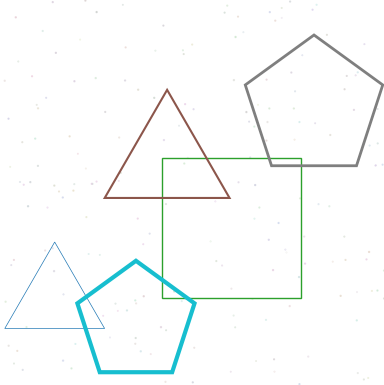[{"shape": "triangle", "thickness": 0.5, "radius": 0.75, "center": [0.142, 0.222]}, {"shape": "square", "thickness": 1, "radius": 0.91, "center": [0.601, 0.408]}, {"shape": "triangle", "thickness": 1.5, "radius": 0.94, "center": [0.434, 0.579]}, {"shape": "pentagon", "thickness": 2, "radius": 0.94, "center": [0.816, 0.721]}, {"shape": "pentagon", "thickness": 3, "radius": 0.8, "center": [0.353, 0.163]}]